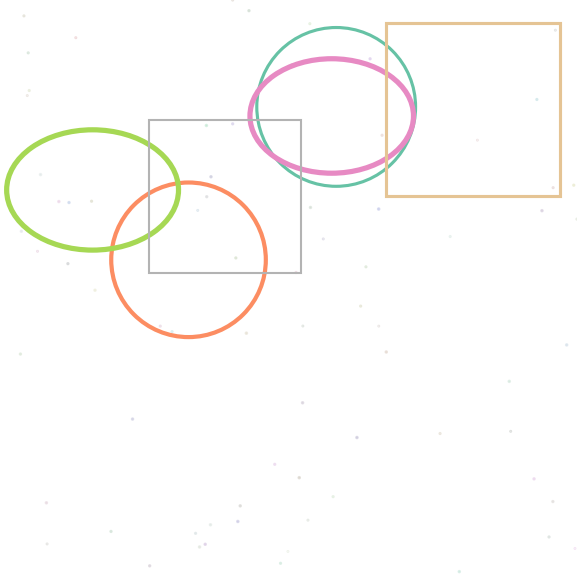[{"shape": "circle", "thickness": 1.5, "radius": 0.69, "center": [0.582, 0.814]}, {"shape": "circle", "thickness": 2, "radius": 0.67, "center": [0.326, 0.549]}, {"shape": "oval", "thickness": 2.5, "radius": 0.71, "center": [0.574, 0.798]}, {"shape": "oval", "thickness": 2.5, "radius": 0.74, "center": [0.16, 0.67]}, {"shape": "square", "thickness": 1.5, "radius": 0.75, "center": [0.819, 0.81]}, {"shape": "square", "thickness": 1, "radius": 0.66, "center": [0.39, 0.659]}]